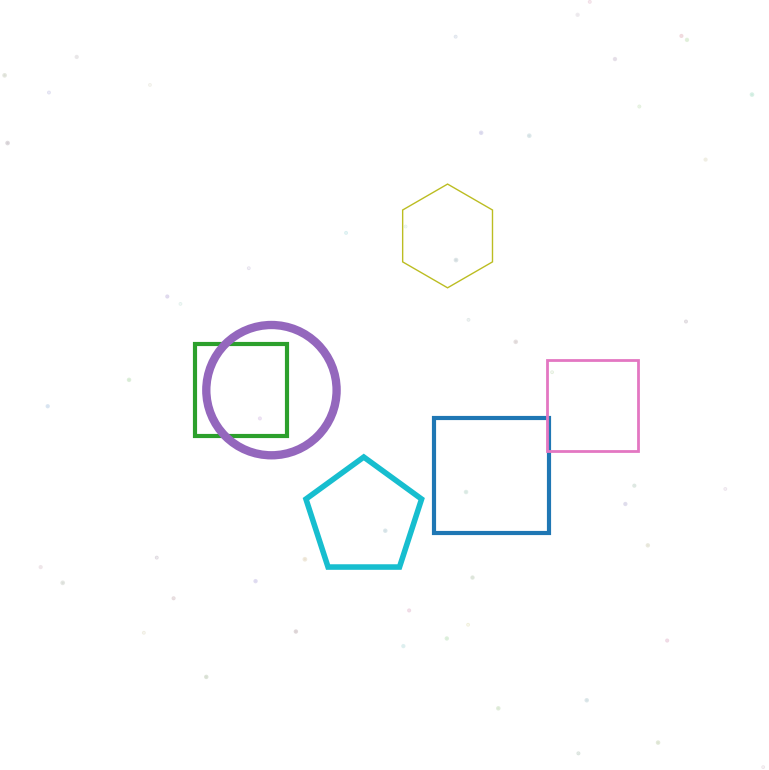[{"shape": "square", "thickness": 1.5, "radius": 0.38, "center": [0.638, 0.382]}, {"shape": "square", "thickness": 1.5, "radius": 0.3, "center": [0.313, 0.493]}, {"shape": "circle", "thickness": 3, "radius": 0.42, "center": [0.353, 0.493]}, {"shape": "square", "thickness": 1, "radius": 0.3, "center": [0.77, 0.474]}, {"shape": "hexagon", "thickness": 0.5, "radius": 0.34, "center": [0.581, 0.694]}, {"shape": "pentagon", "thickness": 2, "radius": 0.39, "center": [0.472, 0.327]}]